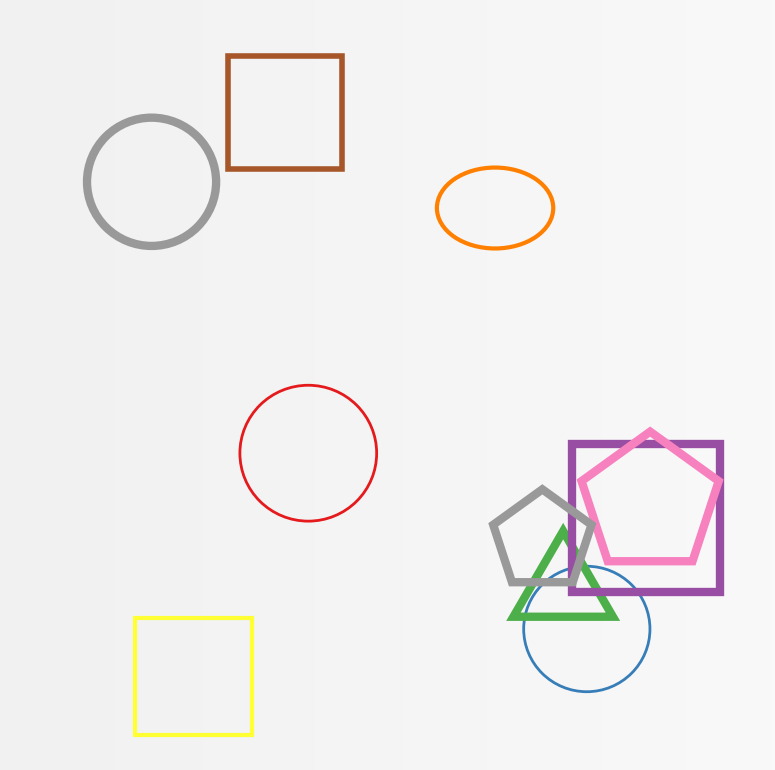[{"shape": "circle", "thickness": 1, "radius": 0.44, "center": [0.398, 0.411]}, {"shape": "circle", "thickness": 1, "radius": 0.41, "center": [0.757, 0.183]}, {"shape": "triangle", "thickness": 3, "radius": 0.37, "center": [0.727, 0.236]}, {"shape": "square", "thickness": 3, "radius": 0.48, "center": [0.834, 0.327]}, {"shape": "oval", "thickness": 1.5, "radius": 0.38, "center": [0.639, 0.73]}, {"shape": "square", "thickness": 1.5, "radius": 0.38, "center": [0.249, 0.122]}, {"shape": "square", "thickness": 2, "radius": 0.37, "center": [0.368, 0.854]}, {"shape": "pentagon", "thickness": 3, "radius": 0.47, "center": [0.839, 0.346]}, {"shape": "pentagon", "thickness": 3, "radius": 0.33, "center": [0.7, 0.298]}, {"shape": "circle", "thickness": 3, "radius": 0.42, "center": [0.196, 0.764]}]